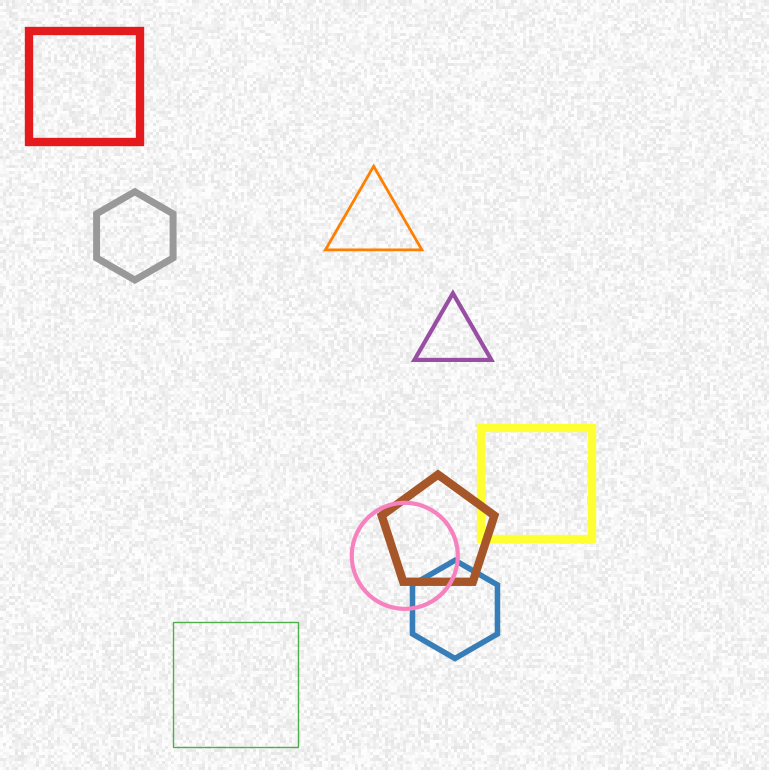[{"shape": "square", "thickness": 3, "radius": 0.36, "center": [0.11, 0.888]}, {"shape": "hexagon", "thickness": 2, "radius": 0.32, "center": [0.591, 0.209]}, {"shape": "square", "thickness": 0.5, "radius": 0.41, "center": [0.306, 0.111]}, {"shape": "triangle", "thickness": 1.5, "radius": 0.29, "center": [0.588, 0.561]}, {"shape": "triangle", "thickness": 1, "radius": 0.36, "center": [0.485, 0.712]}, {"shape": "square", "thickness": 3, "radius": 0.36, "center": [0.697, 0.372]}, {"shape": "pentagon", "thickness": 3, "radius": 0.38, "center": [0.569, 0.307]}, {"shape": "circle", "thickness": 1.5, "radius": 0.34, "center": [0.526, 0.278]}, {"shape": "hexagon", "thickness": 2.5, "radius": 0.29, "center": [0.175, 0.694]}]